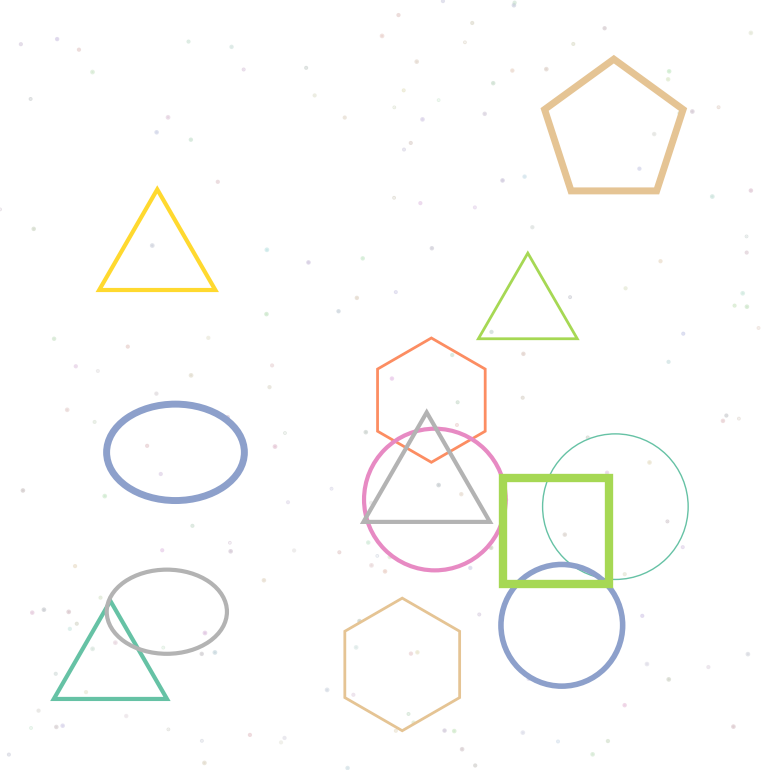[{"shape": "circle", "thickness": 0.5, "radius": 0.47, "center": [0.799, 0.342]}, {"shape": "triangle", "thickness": 1.5, "radius": 0.42, "center": [0.143, 0.135]}, {"shape": "hexagon", "thickness": 1, "radius": 0.4, "center": [0.56, 0.48]}, {"shape": "circle", "thickness": 2, "radius": 0.4, "center": [0.73, 0.188]}, {"shape": "oval", "thickness": 2.5, "radius": 0.45, "center": [0.228, 0.413]}, {"shape": "circle", "thickness": 1.5, "radius": 0.46, "center": [0.565, 0.351]}, {"shape": "square", "thickness": 3, "radius": 0.34, "center": [0.722, 0.311]}, {"shape": "triangle", "thickness": 1, "radius": 0.37, "center": [0.685, 0.597]}, {"shape": "triangle", "thickness": 1.5, "radius": 0.44, "center": [0.204, 0.667]}, {"shape": "hexagon", "thickness": 1, "radius": 0.43, "center": [0.522, 0.137]}, {"shape": "pentagon", "thickness": 2.5, "radius": 0.47, "center": [0.797, 0.829]}, {"shape": "triangle", "thickness": 1.5, "radius": 0.47, "center": [0.554, 0.37]}, {"shape": "oval", "thickness": 1.5, "radius": 0.39, "center": [0.217, 0.206]}]